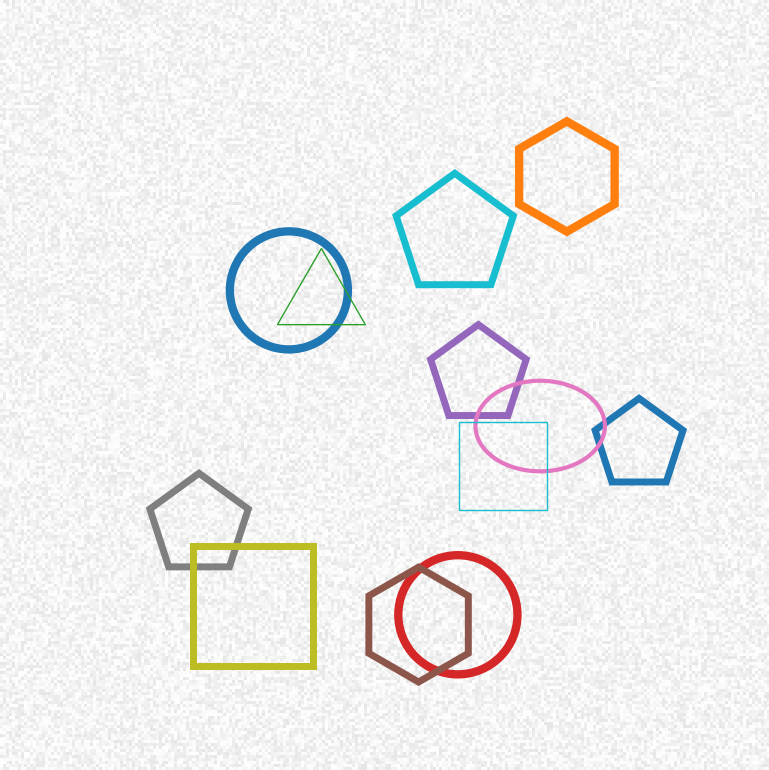[{"shape": "circle", "thickness": 3, "radius": 0.38, "center": [0.375, 0.623]}, {"shape": "pentagon", "thickness": 2.5, "radius": 0.3, "center": [0.83, 0.423]}, {"shape": "hexagon", "thickness": 3, "radius": 0.36, "center": [0.736, 0.771]}, {"shape": "triangle", "thickness": 0.5, "radius": 0.33, "center": [0.417, 0.611]}, {"shape": "circle", "thickness": 3, "radius": 0.39, "center": [0.595, 0.202]}, {"shape": "pentagon", "thickness": 2.5, "radius": 0.33, "center": [0.621, 0.513]}, {"shape": "hexagon", "thickness": 2.5, "radius": 0.37, "center": [0.544, 0.189]}, {"shape": "oval", "thickness": 1.5, "radius": 0.42, "center": [0.702, 0.447]}, {"shape": "pentagon", "thickness": 2.5, "radius": 0.34, "center": [0.259, 0.318]}, {"shape": "square", "thickness": 2.5, "radius": 0.39, "center": [0.329, 0.213]}, {"shape": "pentagon", "thickness": 2.5, "radius": 0.4, "center": [0.591, 0.695]}, {"shape": "square", "thickness": 0.5, "radius": 0.29, "center": [0.653, 0.395]}]